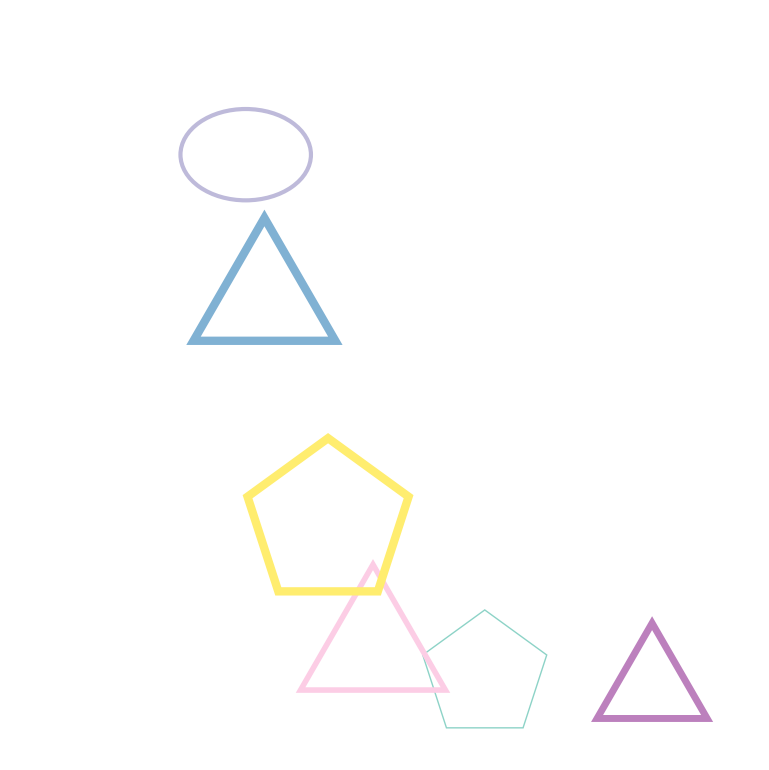[{"shape": "pentagon", "thickness": 0.5, "radius": 0.42, "center": [0.63, 0.123]}, {"shape": "oval", "thickness": 1.5, "radius": 0.42, "center": [0.319, 0.799]}, {"shape": "triangle", "thickness": 3, "radius": 0.53, "center": [0.343, 0.611]}, {"shape": "triangle", "thickness": 2, "radius": 0.54, "center": [0.484, 0.158]}, {"shape": "triangle", "thickness": 2.5, "radius": 0.41, "center": [0.847, 0.108]}, {"shape": "pentagon", "thickness": 3, "radius": 0.55, "center": [0.426, 0.321]}]